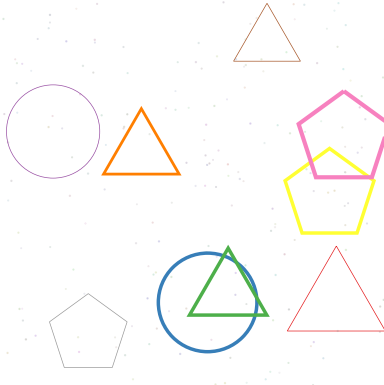[{"shape": "triangle", "thickness": 0.5, "radius": 0.74, "center": [0.874, 0.214]}, {"shape": "circle", "thickness": 2.5, "radius": 0.64, "center": [0.539, 0.215]}, {"shape": "triangle", "thickness": 2.5, "radius": 0.58, "center": [0.593, 0.24]}, {"shape": "circle", "thickness": 0.5, "radius": 0.61, "center": [0.138, 0.658]}, {"shape": "triangle", "thickness": 2, "radius": 0.57, "center": [0.367, 0.604]}, {"shape": "pentagon", "thickness": 2.5, "radius": 0.61, "center": [0.856, 0.493]}, {"shape": "triangle", "thickness": 0.5, "radius": 0.5, "center": [0.694, 0.891]}, {"shape": "pentagon", "thickness": 3, "radius": 0.62, "center": [0.893, 0.64]}, {"shape": "pentagon", "thickness": 0.5, "radius": 0.53, "center": [0.229, 0.131]}]